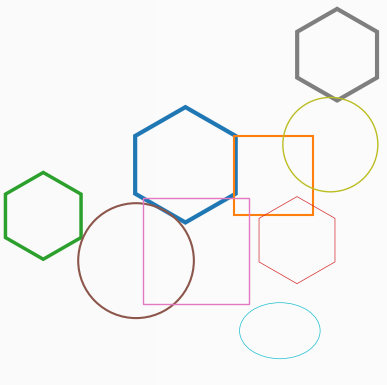[{"shape": "hexagon", "thickness": 3, "radius": 0.75, "center": [0.479, 0.572]}, {"shape": "square", "thickness": 1.5, "radius": 0.51, "center": [0.706, 0.545]}, {"shape": "hexagon", "thickness": 2.5, "radius": 0.56, "center": [0.112, 0.439]}, {"shape": "hexagon", "thickness": 0.5, "radius": 0.57, "center": [0.766, 0.376]}, {"shape": "circle", "thickness": 1.5, "radius": 0.75, "center": [0.351, 0.323]}, {"shape": "square", "thickness": 1, "radius": 0.69, "center": [0.506, 0.348]}, {"shape": "hexagon", "thickness": 3, "radius": 0.59, "center": [0.87, 0.858]}, {"shape": "circle", "thickness": 1, "radius": 0.61, "center": [0.853, 0.624]}, {"shape": "oval", "thickness": 0.5, "radius": 0.52, "center": [0.722, 0.141]}]